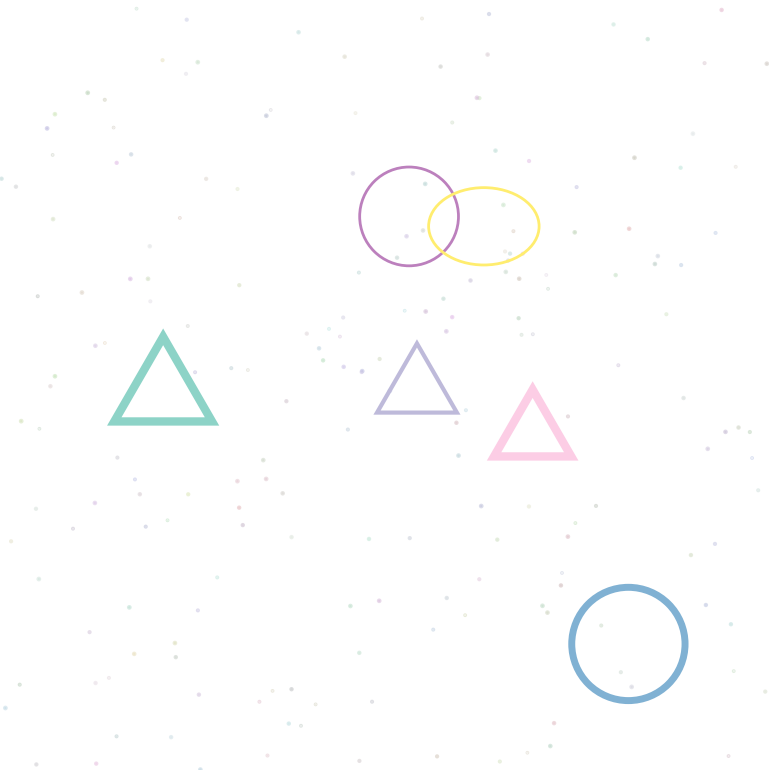[{"shape": "triangle", "thickness": 3, "radius": 0.37, "center": [0.212, 0.489]}, {"shape": "triangle", "thickness": 1.5, "radius": 0.3, "center": [0.542, 0.494]}, {"shape": "circle", "thickness": 2.5, "radius": 0.37, "center": [0.816, 0.164]}, {"shape": "triangle", "thickness": 3, "radius": 0.29, "center": [0.692, 0.436]}, {"shape": "circle", "thickness": 1, "radius": 0.32, "center": [0.531, 0.719]}, {"shape": "oval", "thickness": 1, "radius": 0.36, "center": [0.628, 0.706]}]